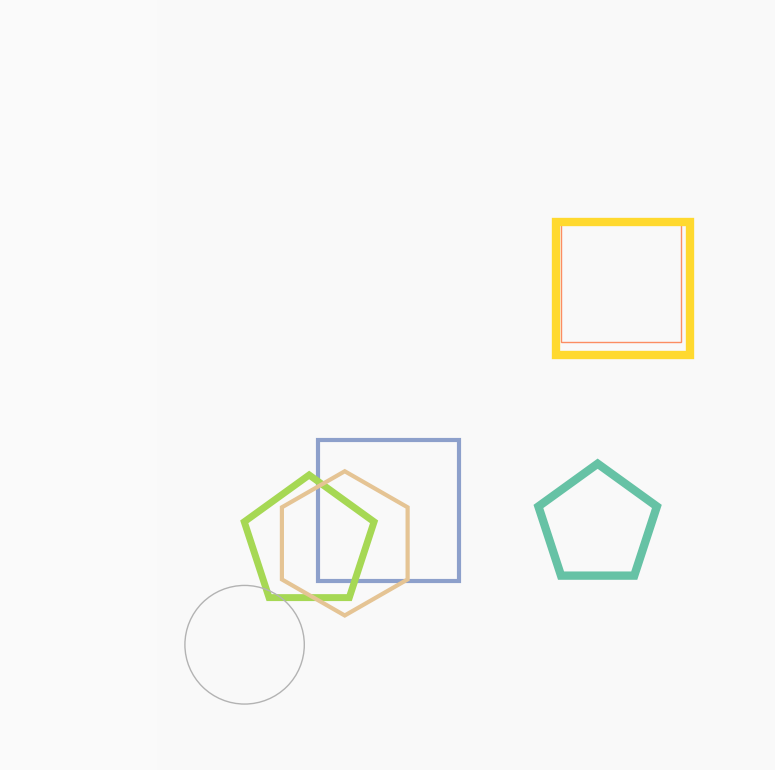[{"shape": "pentagon", "thickness": 3, "radius": 0.4, "center": [0.771, 0.317]}, {"shape": "square", "thickness": 0.5, "radius": 0.38, "center": [0.801, 0.633]}, {"shape": "square", "thickness": 1.5, "radius": 0.46, "center": [0.502, 0.337]}, {"shape": "pentagon", "thickness": 2.5, "radius": 0.44, "center": [0.399, 0.295]}, {"shape": "square", "thickness": 3, "radius": 0.43, "center": [0.804, 0.626]}, {"shape": "hexagon", "thickness": 1.5, "radius": 0.47, "center": [0.445, 0.294]}, {"shape": "circle", "thickness": 0.5, "radius": 0.39, "center": [0.316, 0.163]}]